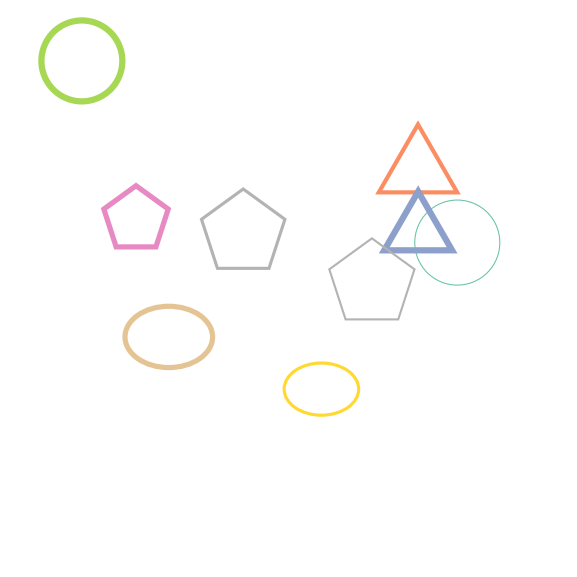[{"shape": "circle", "thickness": 0.5, "radius": 0.37, "center": [0.792, 0.579]}, {"shape": "triangle", "thickness": 2, "radius": 0.39, "center": [0.724, 0.705]}, {"shape": "triangle", "thickness": 3, "radius": 0.34, "center": [0.724, 0.6]}, {"shape": "pentagon", "thickness": 2.5, "radius": 0.29, "center": [0.236, 0.619]}, {"shape": "circle", "thickness": 3, "radius": 0.35, "center": [0.142, 0.894]}, {"shape": "oval", "thickness": 1.5, "radius": 0.32, "center": [0.557, 0.325]}, {"shape": "oval", "thickness": 2.5, "radius": 0.38, "center": [0.292, 0.416]}, {"shape": "pentagon", "thickness": 1.5, "radius": 0.38, "center": [0.421, 0.596]}, {"shape": "pentagon", "thickness": 1, "radius": 0.39, "center": [0.644, 0.509]}]